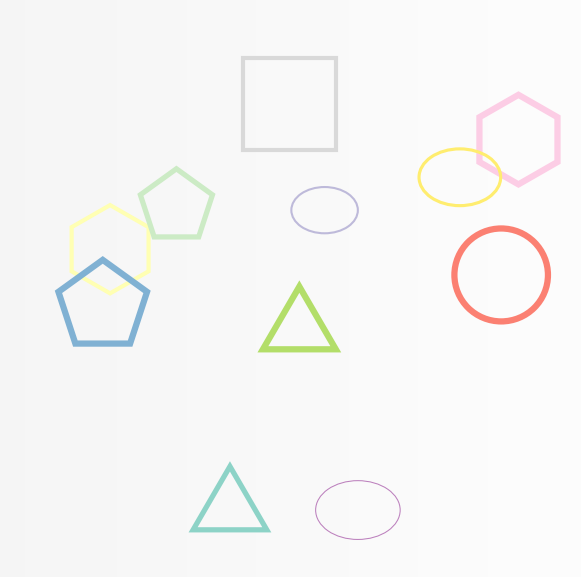[{"shape": "triangle", "thickness": 2.5, "radius": 0.37, "center": [0.396, 0.118]}, {"shape": "hexagon", "thickness": 2, "radius": 0.38, "center": [0.189, 0.568]}, {"shape": "oval", "thickness": 1, "radius": 0.29, "center": [0.558, 0.635]}, {"shape": "circle", "thickness": 3, "radius": 0.4, "center": [0.862, 0.523]}, {"shape": "pentagon", "thickness": 3, "radius": 0.4, "center": [0.177, 0.469]}, {"shape": "triangle", "thickness": 3, "radius": 0.36, "center": [0.515, 0.43]}, {"shape": "hexagon", "thickness": 3, "radius": 0.39, "center": [0.892, 0.757]}, {"shape": "square", "thickness": 2, "radius": 0.4, "center": [0.498, 0.819]}, {"shape": "oval", "thickness": 0.5, "radius": 0.36, "center": [0.616, 0.116]}, {"shape": "pentagon", "thickness": 2.5, "radius": 0.33, "center": [0.304, 0.642]}, {"shape": "oval", "thickness": 1.5, "radius": 0.35, "center": [0.791, 0.692]}]